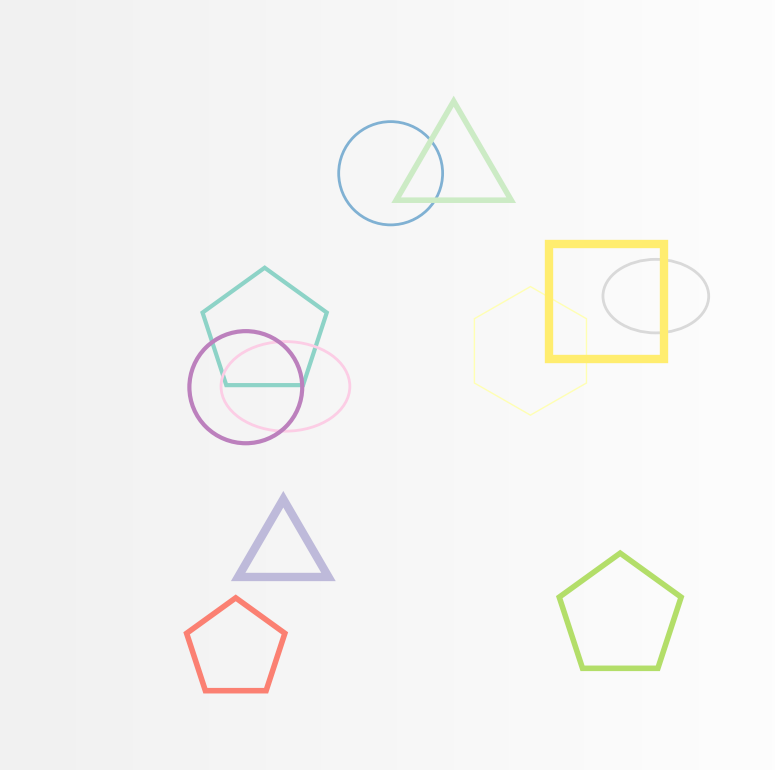[{"shape": "pentagon", "thickness": 1.5, "radius": 0.42, "center": [0.342, 0.568]}, {"shape": "hexagon", "thickness": 0.5, "radius": 0.42, "center": [0.684, 0.544]}, {"shape": "triangle", "thickness": 3, "radius": 0.34, "center": [0.366, 0.284]}, {"shape": "pentagon", "thickness": 2, "radius": 0.33, "center": [0.304, 0.157]}, {"shape": "circle", "thickness": 1, "radius": 0.34, "center": [0.504, 0.775]}, {"shape": "pentagon", "thickness": 2, "radius": 0.41, "center": [0.8, 0.199]}, {"shape": "oval", "thickness": 1, "radius": 0.42, "center": [0.368, 0.498]}, {"shape": "oval", "thickness": 1, "radius": 0.34, "center": [0.846, 0.615]}, {"shape": "circle", "thickness": 1.5, "radius": 0.36, "center": [0.317, 0.497]}, {"shape": "triangle", "thickness": 2, "radius": 0.43, "center": [0.585, 0.783]}, {"shape": "square", "thickness": 3, "radius": 0.37, "center": [0.783, 0.608]}]